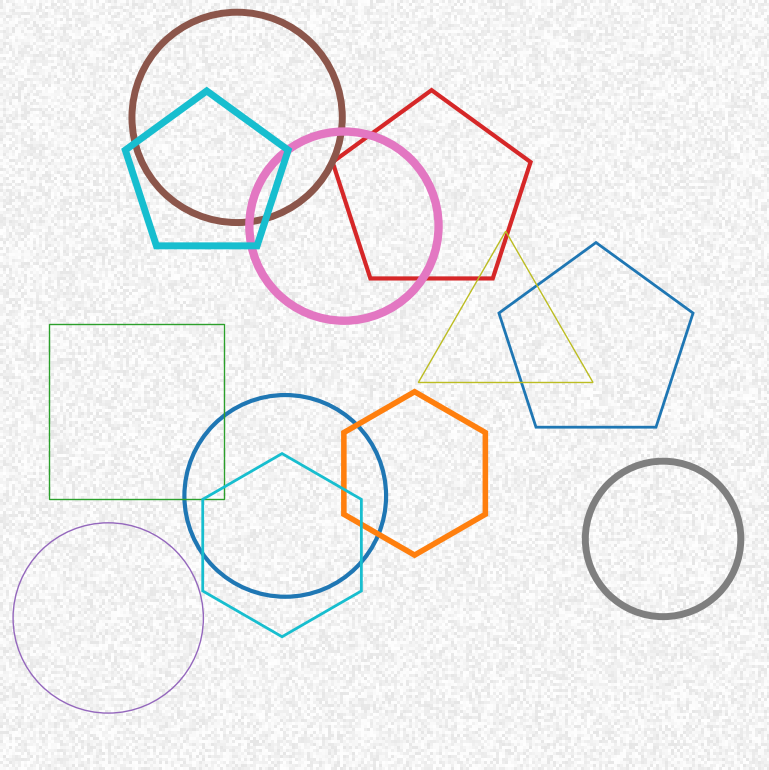[{"shape": "pentagon", "thickness": 1, "radius": 0.66, "center": [0.774, 0.552]}, {"shape": "circle", "thickness": 1.5, "radius": 0.65, "center": [0.37, 0.356]}, {"shape": "hexagon", "thickness": 2, "radius": 0.53, "center": [0.538, 0.385]}, {"shape": "square", "thickness": 0.5, "radius": 0.57, "center": [0.177, 0.466]}, {"shape": "pentagon", "thickness": 1.5, "radius": 0.68, "center": [0.56, 0.748]}, {"shape": "circle", "thickness": 0.5, "radius": 0.62, "center": [0.141, 0.197]}, {"shape": "circle", "thickness": 2.5, "radius": 0.68, "center": [0.308, 0.848]}, {"shape": "circle", "thickness": 3, "radius": 0.61, "center": [0.447, 0.706]}, {"shape": "circle", "thickness": 2.5, "radius": 0.5, "center": [0.861, 0.3]}, {"shape": "triangle", "thickness": 0.5, "radius": 0.65, "center": [0.657, 0.569]}, {"shape": "pentagon", "thickness": 2.5, "radius": 0.56, "center": [0.268, 0.771]}, {"shape": "hexagon", "thickness": 1, "radius": 0.59, "center": [0.366, 0.292]}]